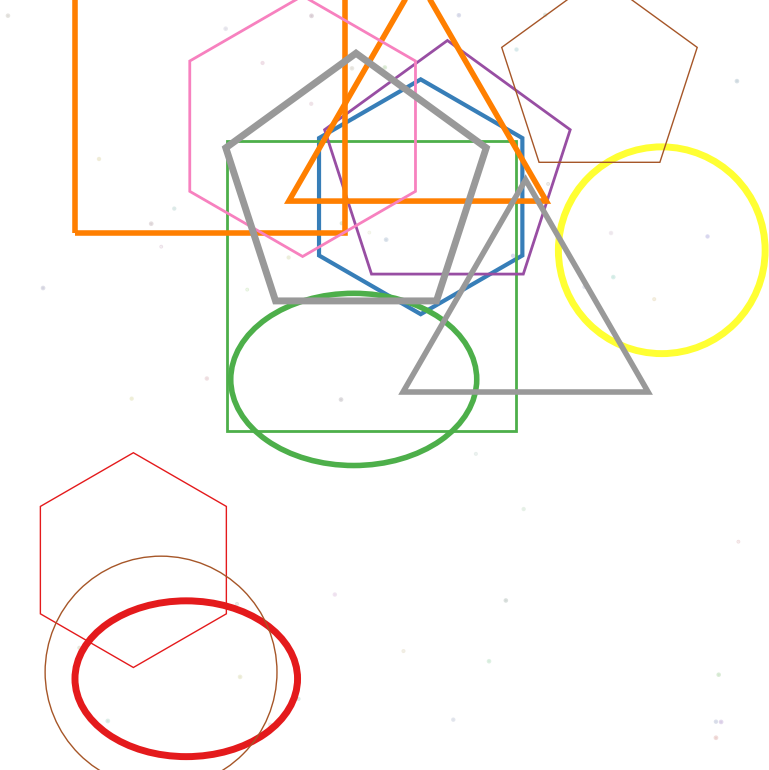[{"shape": "oval", "thickness": 2.5, "radius": 0.72, "center": [0.242, 0.119]}, {"shape": "hexagon", "thickness": 0.5, "radius": 0.7, "center": [0.173, 0.273]}, {"shape": "hexagon", "thickness": 1.5, "radius": 0.76, "center": [0.546, 0.744]}, {"shape": "oval", "thickness": 2, "radius": 0.8, "center": [0.459, 0.507]}, {"shape": "square", "thickness": 1, "radius": 0.94, "center": [0.482, 0.629]}, {"shape": "pentagon", "thickness": 1, "radius": 0.84, "center": [0.581, 0.78]}, {"shape": "triangle", "thickness": 2, "radius": 0.97, "center": [0.542, 0.835]}, {"shape": "square", "thickness": 2, "radius": 0.88, "center": [0.273, 0.873]}, {"shape": "circle", "thickness": 2.5, "radius": 0.67, "center": [0.859, 0.675]}, {"shape": "circle", "thickness": 0.5, "radius": 0.75, "center": [0.209, 0.127]}, {"shape": "pentagon", "thickness": 0.5, "radius": 0.67, "center": [0.779, 0.897]}, {"shape": "hexagon", "thickness": 1, "radius": 0.85, "center": [0.393, 0.836]}, {"shape": "triangle", "thickness": 2, "radius": 0.92, "center": [0.683, 0.583]}, {"shape": "pentagon", "thickness": 2.5, "radius": 0.89, "center": [0.462, 0.753]}]